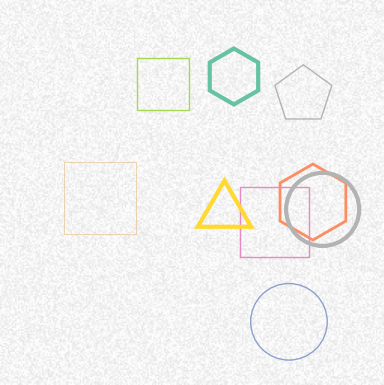[{"shape": "hexagon", "thickness": 3, "radius": 0.36, "center": [0.608, 0.801]}, {"shape": "hexagon", "thickness": 2, "radius": 0.49, "center": [0.813, 0.475]}, {"shape": "circle", "thickness": 1, "radius": 0.5, "center": [0.751, 0.164]}, {"shape": "square", "thickness": 1, "radius": 0.45, "center": [0.713, 0.424]}, {"shape": "square", "thickness": 1, "radius": 0.34, "center": [0.422, 0.783]}, {"shape": "triangle", "thickness": 3, "radius": 0.4, "center": [0.583, 0.451]}, {"shape": "square", "thickness": 0.5, "radius": 0.46, "center": [0.26, 0.486]}, {"shape": "pentagon", "thickness": 1, "radius": 0.39, "center": [0.788, 0.754]}, {"shape": "circle", "thickness": 3, "radius": 0.47, "center": [0.838, 0.456]}]